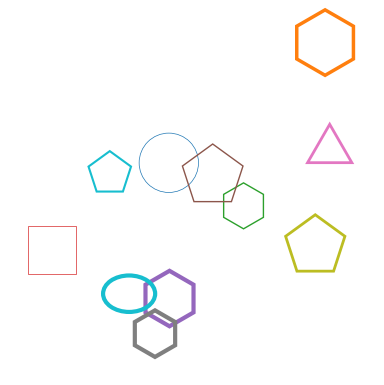[{"shape": "circle", "thickness": 0.5, "radius": 0.39, "center": [0.438, 0.577]}, {"shape": "hexagon", "thickness": 2.5, "radius": 0.43, "center": [0.844, 0.889]}, {"shape": "hexagon", "thickness": 1, "radius": 0.3, "center": [0.633, 0.465]}, {"shape": "square", "thickness": 0.5, "radius": 0.31, "center": [0.135, 0.351]}, {"shape": "hexagon", "thickness": 3, "radius": 0.36, "center": [0.44, 0.225]}, {"shape": "pentagon", "thickness": 1, "radius": 0.41, "center": [0.552, 0.543]}, {"shape": "triangle", "thickness": 2, "radius": 0.33, "center": [0.856, 0.611]}, {"shape": "hexagon", "thickness": 3, "radius": 0.3, "center": [0.403, 0.133]}, {"shape": "pentagon", "thickness": 2, "radius": 0.4, "center": [0.819, 0.361]}, {"shape": "oval", "thickness": 3, "radius": 0.34, "center": [0.335, 0.237]}, {"shape": "pentagon", "thickness": 1.5, "radius": 0.29, "center": [0.285, 0.549]}]